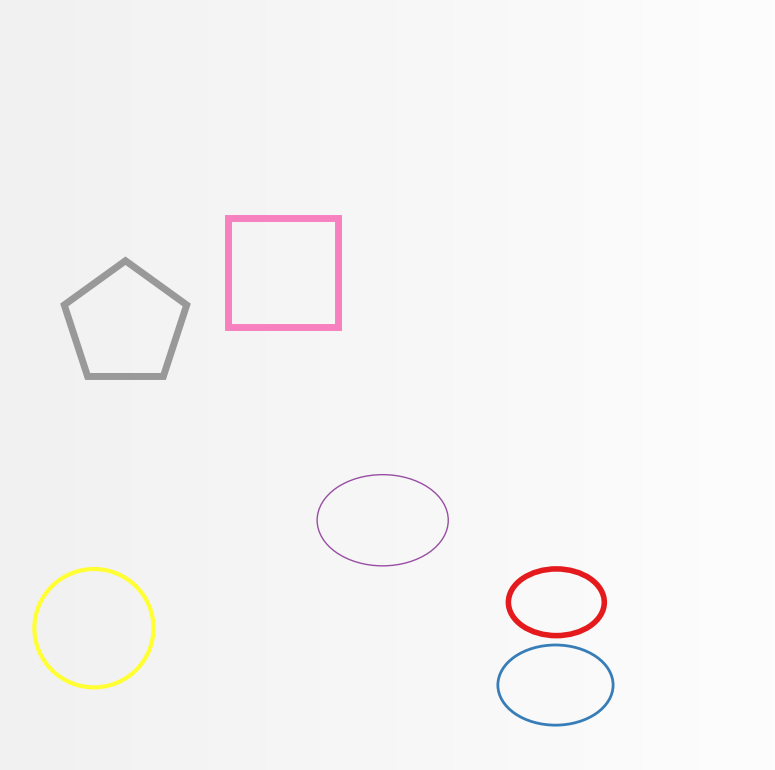[{"shape": "oval", "thickness": 2, "radius": 0.31, "center": [0.718, 0.218]}, {"shape": "oval", "thickness": 1, "radius": 0.37, "center": [0.717, 0.11]}, {"shape": "oval", "thickness": 0.5, "radius": 0.42, "center": [0.494, 0.324]}, {"shape": "circle", "thickness": 1.5, "radius": 0.38, "center": [0.121, 0.184]}, {"shape": "square", "thickness": 2.5, "radius": 0.35, "center": [0.365, 0.647]}, {"shape": "pentagon", "thickness": 2.5, "radius": 0.42, "center": [0.162, 0.578]}]